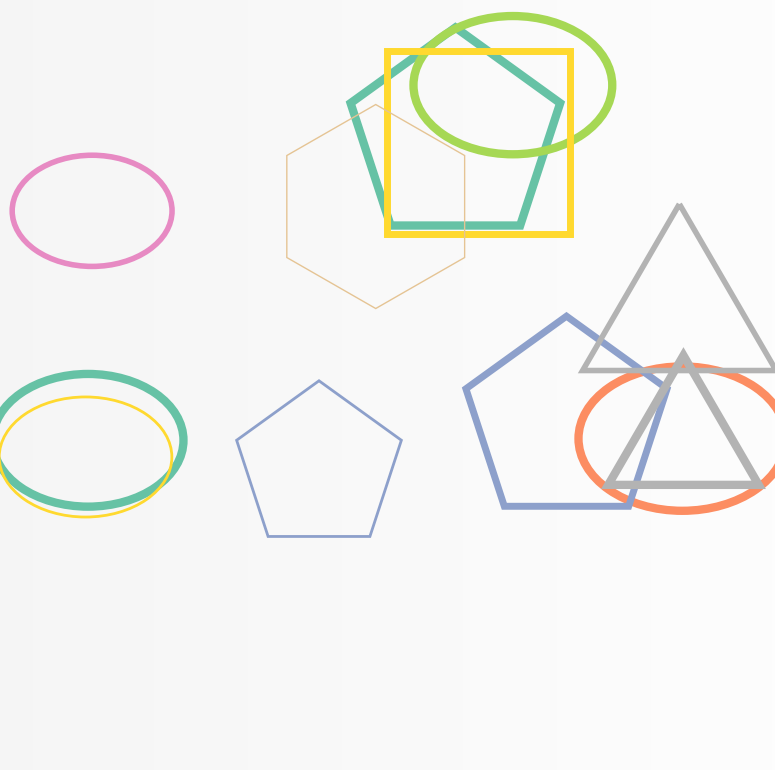[{"shape": "pentagon", "thickness": 3, "radius": 0.71, "center": [0.588, 0.822]}, {"shape": "oval", "thickness": 3, "radius": 0.62, "center": [0.114, 0.428]}, {"shape": "oval", "thickness": 3, "radius": 0.67, "center": [0.88, 0.43]}, {"shape": "pentagon", "thickness": 1, "radius": 0.56, "center": [0.412, 0.394]}, {"shape": "pentagon", "thickness": 2.5, "radius": 0.68, "center": [0.731, 0.453]}, {"shape": "oval", "thickness": 2, "radius": 0.52, "center": [0.119, 0.726]}, {"shape": "oval", "thickness": 3, "radius": 0.64, "center": [0.662, 0.889]}, {"shape": "oval", "thickness": 1, "radius": 0.56, "center": [0.11, 0.407]}, {"shape": "square", "thickness": 2.5, "radius": 0.59, "center": [0.618, 0.815]}, {"shape": "hexagon", "thickness": 0.5, "radius": 0.66, "center": [0.485, 0.732]}, {"shape": "triangle", "thickness": 3, "radius": 0.56, "center": [0.882, 0.426]}, {"shape": "triangle", "thickness": 2, "radius": 0.72, "center": [0.877, 0.591]}]